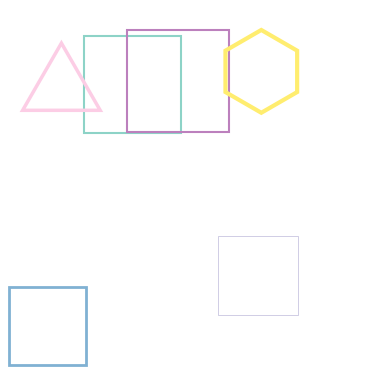[{"shape": "square", "thickness": 1.5, "radius": 0.63, "center": [0.345, 0.78]}, {"shape": "square", "thickness": 0.5, "radius": 0.52, "center": [0.671, 0.284]}, {"shape": "square", "thickness": 2, "radius": 0.5, "center": [0.124, 0.154]}, {"shape": "triangle", "thickness": 2.5, "radius": 0.58, "center": [0.16, 0.772]}, {"shape": "square", "thickness": 1.5, "radius": 0.66, "center": [0.463, 0.79]}, {"shape": "hexagon", "thickness": 3, "radius": 0.54, "center": [0.679, 0.815]}]